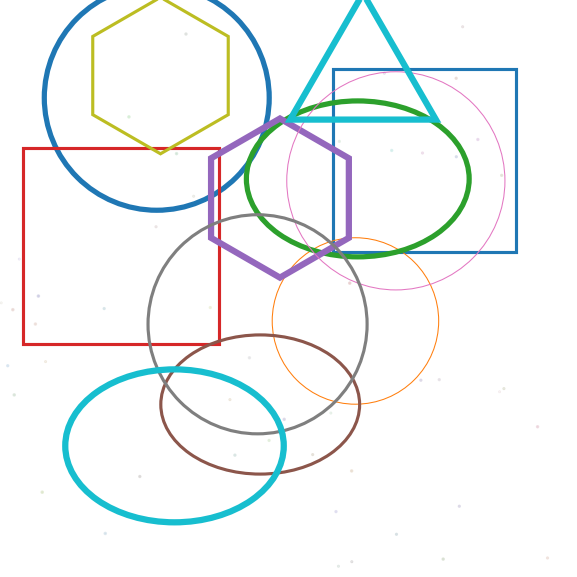[{"shape": "square", "thickness": 1.5, "radius": 0.79, "center": [0.735, 0.721]}, {"shape": "circle", "thickness": 2.5, "radius": 0.97, "center": [0.271, 0.83]}, {"shape": "circle", "thickness": 0.5, "radius": 0.72, "center": [0.615, 0.443]}, {"shape": "oval", "thickness": 2.5, "radius": 0.96, "center": [0.62, 0.689]}, {"shape": "square", "thickness": 1.5, "radius": 0.85, "center": [0.209, 0.573]}, {"shape": "hexagon", "thickness": 3, "radius": 0.69, "center": [0.485, 0.656]}, {"shape": "oval", "thickness": 1.5, "radius": 0.86, "center": [0.451, 0.299]}, {"shape": "circle", "thickness": 0.5, "radius": 0.94, "center": [0.685, 0.686]}, {"shape": "circle", "thickness": 1.5, "radius": 0.95, "center": [0.446, 0.438]}, {"shape": "hexagon", "thickness": 1.5, "radius": 0.68, "center": [0.278, 0.868]}, {"shape": "oval", "thickness": 3, "radius": 0.95, "center": [0.302, 0.227]}, {"shape": "triangle", "thickness": 3, "radius": 0.73, "center": [0.629, 0.865]}]